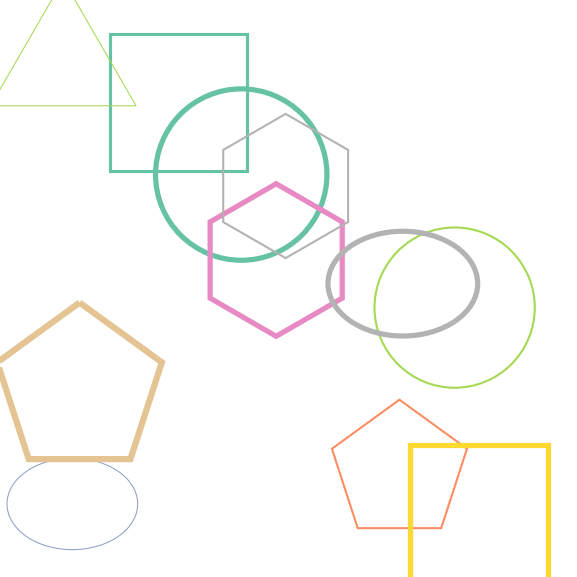[{"shape": "square", "thickness": 1.5, "radius": 0.59, "center": [0.309, 0.821]}, {"shape": "circle", "thickness": 2.5, "radius": 0.74, "center": [0.418, 0.697]}, {"shape": "pentagon", "thickness": 1, "radius": 0.61, "center": [0.692, 0.184]}, {"shape": "oval", "thickness": 0.5, "radius": 0.57, "center": [0.125, 0.127]}, {"shape": "hexagon", "thickness": 2.5, "radius": 0.66, "center": [0.478, 0.549]}, {"shape": "triangle", "thickness": 0.5, "radius": 0.73, "center": [0.11, 0.889]}, {"shape": "circle", "thickness": 1, "radius": 0.69, "center": [0.787, 0.466]}, {"shape": "square", "thickness": 2.5, "radius": 0.6, "center": [0.829, 0.109]}, {"shape": "pentagon", "thickness": 3, "radius": 0.75, "center": [0.138, 0.325]}, {"shape": "oval", "thickness": 2.5, "radius": 0.65, "center": [0.698, 0.508]}, {"shape": "hexagon", "thickness": 1, "radius": 0.62, "center": [0.495, 0.677]}]